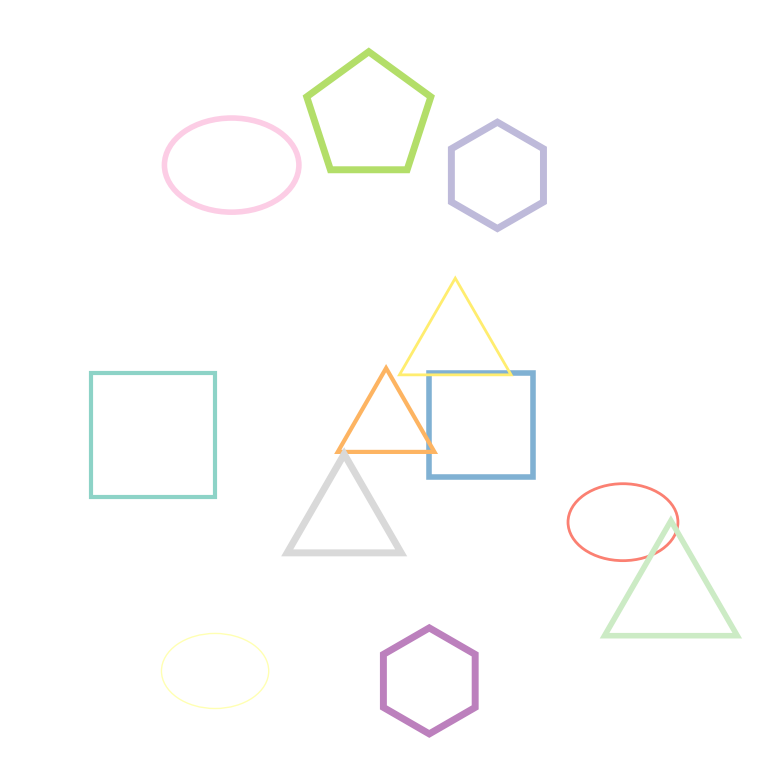[{"shape": "square", "thickness": 1.5, "radius": 0.4, "center": [0.199, 0.435]}, {"shape": "oval", "thickness": 0.5, "radius": 0.35, "center": [0.279, 0.129]}, {"shape": "hexagon", "thickness": 2.5, "radius": 0.35, "center": [0.646, 0.772]}, {"shape": "oval", "thickness": 1, "radius": 0.36, "center": [0.809, 0.322]}, {"shape": "square", "thickness": 2, "radius": 0.34, "center": [0.625, 0.448]}, {"shape": "triangle", "thickness": 1.5, "radius": 0.36, "center": [0.501, 0.449]}, {"shape": "pentagon", "thickness": 2.5, "radius": 0.42, "center": [0.479, 0.848]}, {"shape": "oval", "thickness": 2, "radius": 0.44, "center": [0.301, 0.786]}, {"shape": "triangle", "thickness": 2.5, "radius": 0.43, "center": [0.447, 0.325]}, {"shape": "hexagon", "thickness": 2.5, "radius": 0.34, "center": [0.558, 0.116]}, {"shape": "triangle", "thickness": 2, "radius": 0.5, "center": [0.871, 0.224]}, {"shape": "triangle", "thickness": 1, "radius": 0.42, "center": [0.591, 0.555]}]